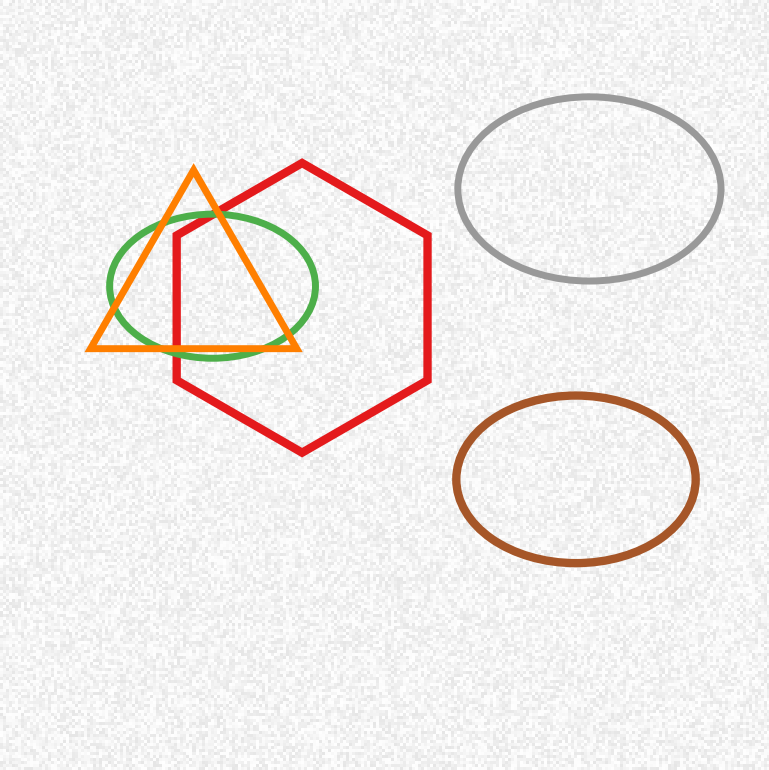[{"shape": "hexagon", "thickness": 3, "radius": 0.94, "center": [0.392, 0.6]}, {"shape": "oval", "thickness": 2.5, "radius": 0.67, "center": [0.276, 0.628]}, {"shape": "triangle", "thickness": 2.5, "radius": 0.77, "center": [0.251, 0.624]}, {"shape": "oval", "thickness": 3, "radius": 0.78, "center": [0.748, 0.377]}, {"shape": "oval", "thickness": 2.5, "radius": 0.85, "center": [0.765, 0.755]}]